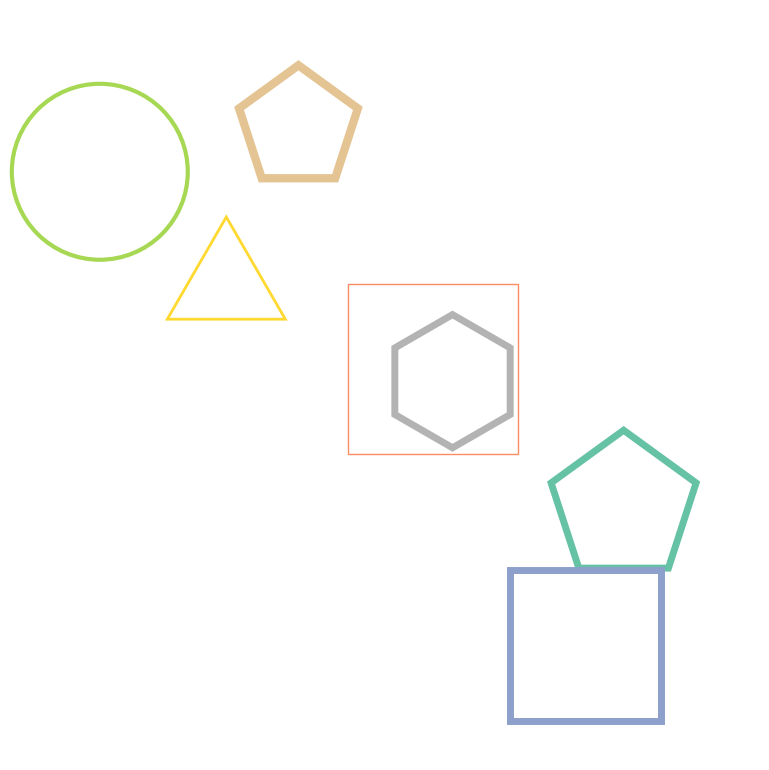[{"shape": "pentagon", "thickness": 2.5, "radius": 0.49, "center": [0.81, 0.342]}, {"shape": "square", "thickness": 0.5, "radius": 0.55, "center": [0.563, 0.521]}, {"shape": "square", "thickness": 2.5, "radius": 0.49, "center": [0.761, 0.162]}, {"shape": "circle", "thickness": 1.5, "radius": 0.57, "center": [0.13, 0.777]}, {"shape": "triangle", "thickness": 1, "radius": 0.44, "center": [0.294, 0.63]}, {"shape": "pentagon", "thickness": 3, "radius": 0.41, "center": [0.388, 0.834]}, {"shape": "hexagon", "thickness": 2.5, "radius": 0.43, "center": [0.588, 0.505]}]